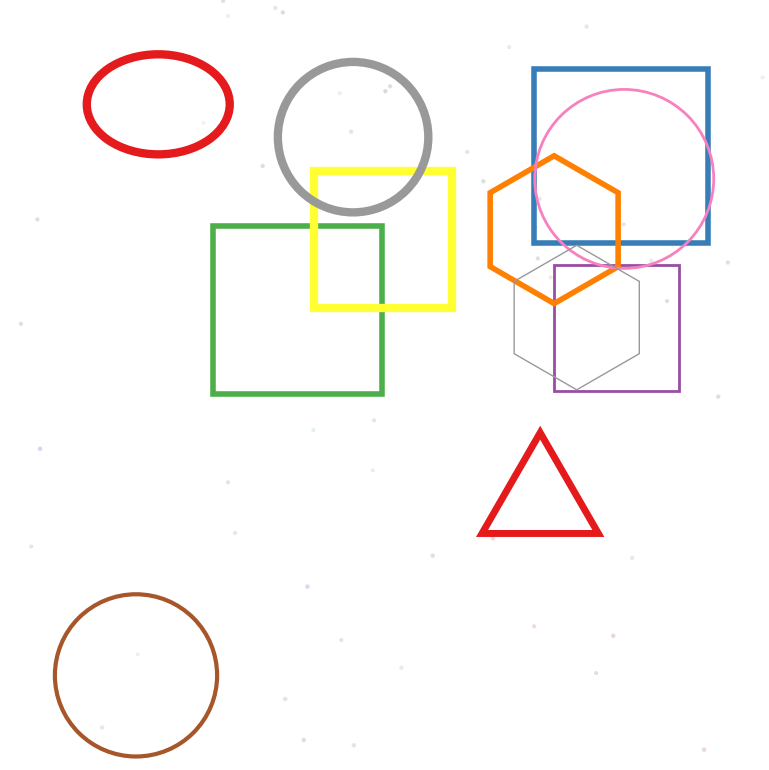[{"shape": "triangle", "thickness": 2.5, "radius": 0.44, "center": [0.702, 0.351]}, {"shape": "oval", "thickness": 3, "radius": 0.46, "center": [0.206, 0.865]}, {"shape": "square", "thickness": 2, "radius": 0.57, "center": [0.807, 0.797]}, {"shape": "square", "thickness": 2, "radius": 0.55, "center": [0.386, 0.598]}, {"shape": "square", "thickness": 1, "radius": 0.41, "center": [0.8, 0.574]}, {"shape": "hexagon", "thickness": 2, "radius": 0.48, "center": [0.72, 0.702]}, {"shape": "square", "thickness": 3, "radius": 0.45, "center": [0.497, 0.689]}, {"shape": "circle", "thickness": 1.5, "radius": 0.53, "center": [0.177, 0.123]}, {"shape": "circle", "thickness": 1, "radius": 0.58, "center": [0.811, 0.768]}, {"shape": "circle", "thickness": 3, "radius": 0.49, "center": [0.459, 0.822]}, {"shape": "hexagon", "thickness": 0.5, "radius": 0.47, "center": [0.749, 0.588]}]